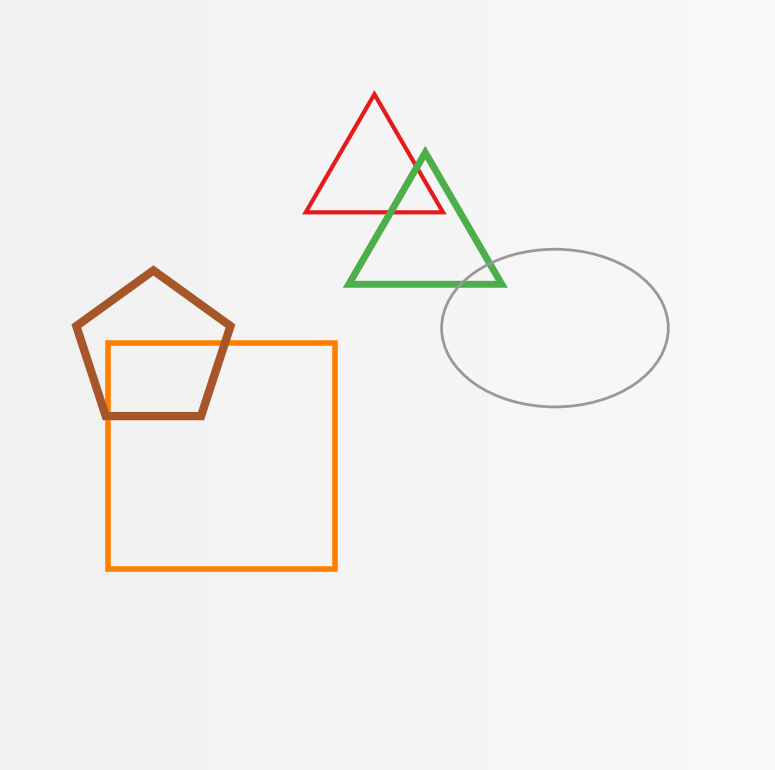[{"shape": "triangle", "thickness": 1.5, "radius": 0.51, "center": [0.483, 0.775]}, {"shape": "triangle", "thickness": 2.5, "radius": 0.57, "center": [0.549, 0.688]}, {"shape": "square", "thickness": 2, "radius": 0.73, "center": [0.286, 0.407]}, {"shape": "pentagon", "thickness": 3, "radius": 0.52, "center": [0.198, 0.544]}, {"shape": "oval", "thickness": 1, "radius": 0.73, "center": [0.716, 0.574]}]